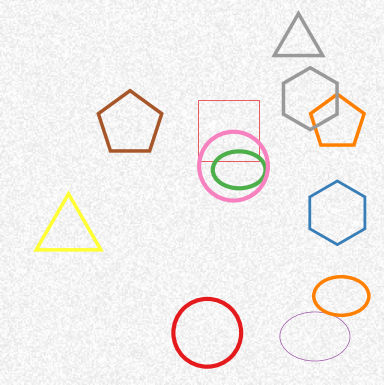[{"shape": "square", "thickness": 0.5, "radius": 0.4, "center": [0.594, 0.661]}, {"shape": "circle", "thickness": 3, "radius": 0.44, "center": [0.538, 0.136]}, {"shape": "hexagon", "thickness": 2, "radius": 0.41, "center": [0.876, 0.447]}, {"shape": "oval", "thickness": 3, "radius": 0.34, "center": [0.621, 0.559]}, {"shape": "oval", "thickness": 0.5, "radius": 0.46, "center": [0.818, 0.126]}, {"shape": "oval", "thickness": 2.5, "radius": 0.36, "center": [0.887, 0.231]}, {"shape": "pentagon", "thickness": 2.5, "radius": 0.37, "center": [0.876, 0.682]}, {"shape": "triangle", "thickness": 2.5, "radius": 0.48, "center": [0.178, 0.4]}, {"shape": "pentagon", "thickness": 2.5, "radius": 0.43, "center": [0.338, 0.678]}, {"shape": "circle", "thickness": 3, "radius": 0.45, "center": [0.607, 0.568]}, {"shape": "hexagon", "thickness": 2.5, "radius": 0.4, "center": [0.806, 0.744]}, {"shape": "triangle", "thickness": 2.5, "radius": 0.36, "center": [0.775, 0.892]}]